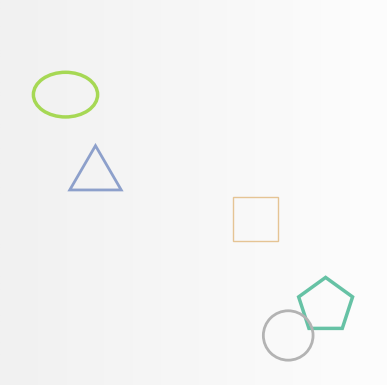[{"shape": "pentagon", "thickness": 2.5, "radius": 0.37, "center": [0.84, 0.206]}, {"shape": "triangle", "thickness": 2, "radius": 0.38, "center": [0.246, 0.545]}, {"shape": "oval", "thickness": 2.5, "radius": 0.41, "center": [0.169, 0.754]}, {"shape": "square", "thickness": 1, "radius": 0.29, "center": [0.659, 0.431]}, {"shape": "circle", "thickness": 2, "radius": 0.32, "center": [0.744, 0.129]}]